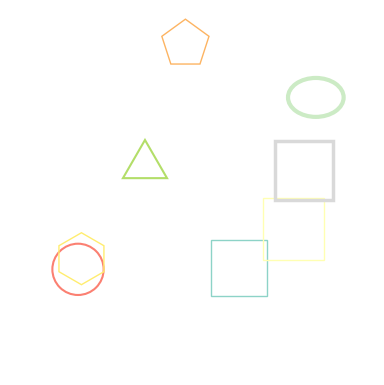[{"shape": "square", "thickness": 1, "radius": 0.36, "center": [0.621, 0.305]}, {"shape": "square", "thickness": 1, "radius": 0.4, "center": [0.763, 0.405]}, {"shape": "circle", "thickness": 1.5, "radius": 0.33, "center": [0.203, 0.3]}, {"shape": "pentagon", "thickness": 1, "radius": 0.32, "center": [0.482, 0.886]}, {"shape": "triangle", "thickness": 1.5, "radius": 0.33, "center": [0.377, 0.57]}, {"shape": "square", "thickness": 2.5, "radius": 0.38, "center": [0.789, 0.557]}, {"shape": "oval", "thickness": 3, "radius": 0.36, "center": [0.82, 0.747]}, {"shape": "hexagon", "thickness": 1, "radius": 0.34, "center": [0.212, 0.328]}]